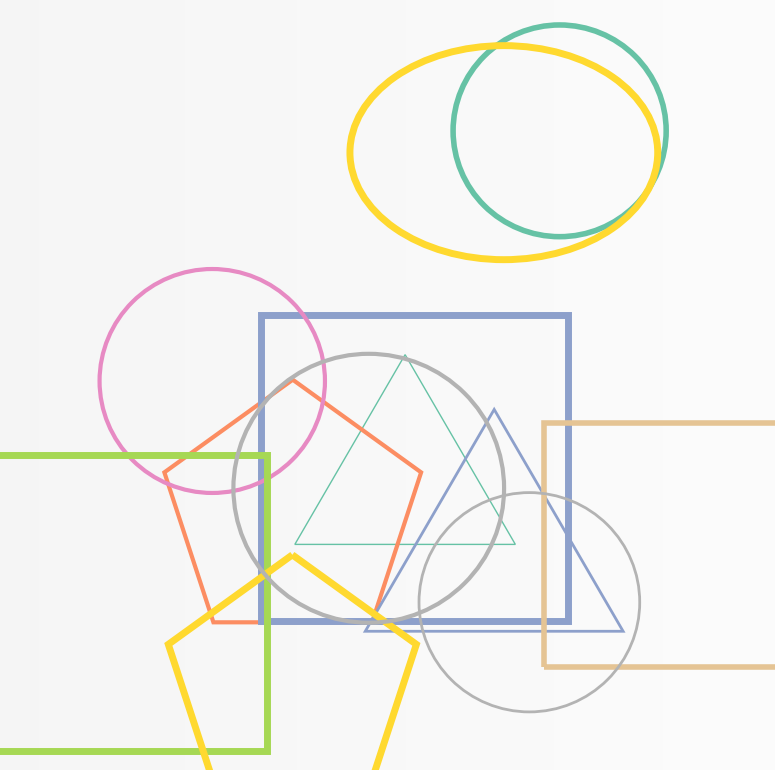[{"shape": "circle", "thickness": 2, "radius": 0.69, "center": [0.722, 0.83]}, {"shape": "triangle", "thickness": 0.5, "radius": 0.82, "center": [0.523, 0.375]}, {"shape": "pentagon", "thickness": 1.5, "radius": 0.87, "center": [0.378, 0.333]}, {"shape": "square", "thickness": 2.5, "radius": 0.99, "center": [0.535, 0.392]}, {"shape": "triangle", "thickness": 1, "radius": 0.96, "center": [0.638, 0.276]}, {"shape": "circle", "thickness": 1.5, "radius": 0.73, "center": [0.274, 0.505]}, {"shape": "square", "thickness": 2.5, "radius": 0.96, "center": [0.152, 0.217]}, {"shape": "oval", "thickness": 2.5, "radius": 0.99, "center": [0.65, 0.802]}, {"shape": "pentagon", "thickness": 2.5, "radius": 0.84, "center": [0.377, 0.111]}, {"shape": "square", "thickness": 2, "radius": 0.79, "center": [0.861, 0.292]}, {"shape": "circle", "thickness": 1.5, "radius": 0.87, "center": [0.476, 0.366]}, {"shape": "circle", "thickness": 1, "radius": 0.71, "center": [0.683, 0.218]}]